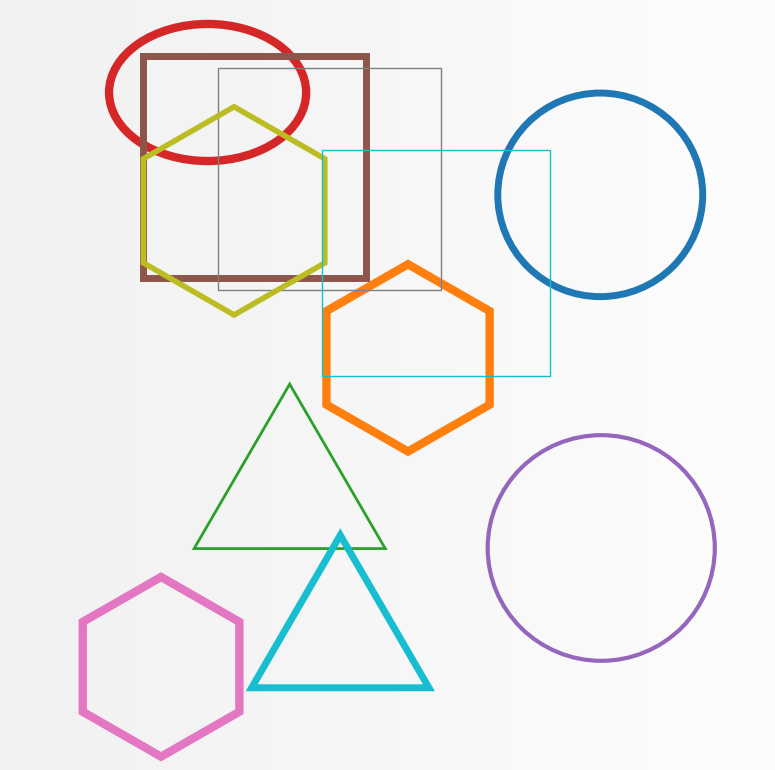[{"shape": "circle", "thickness": 2.5, "radius": 0.66, "center": [0.775, 0.747]}, {"shape": "hexagon", "thickness": 3, "radius": 0.61, "center": [0.527, 0.535]}, {"shape": "triangle", "thickness": 1, "radius": 0.71, "center": [0.374, 0.359]}, {"shape": "oval", "thickness": 3, "radius": 0.64, "center": [0.268, 0.88]}, {"shape": "circle", "thickness": 1.5, "radius": 0.73, "center": [0.776, 0.288]}, {"shape": "square", "thickness": 2.5, "radius": 0.72, "center": [0.328, 0.784]}, {"shape": "hexagon", "thickness": 3, "radius": 0.58, "center": [0.208, 0.134]}, {"shape": "square", "thickness": 0.5, "radius": 0.72, "center": [0.425, 0.768]}, {"shape": "hexagon", "thickness": 2, "radius": 0.68, "center": [0.302, 0.726]}, {"shape": "square", "thickness": 0.5, "radius": 0.73, "center": [0.562, 0.658]}, {"shape": "triangle", "thickness": 2.5, "radius": 0.66, "center": [0.439, 0.173]}]